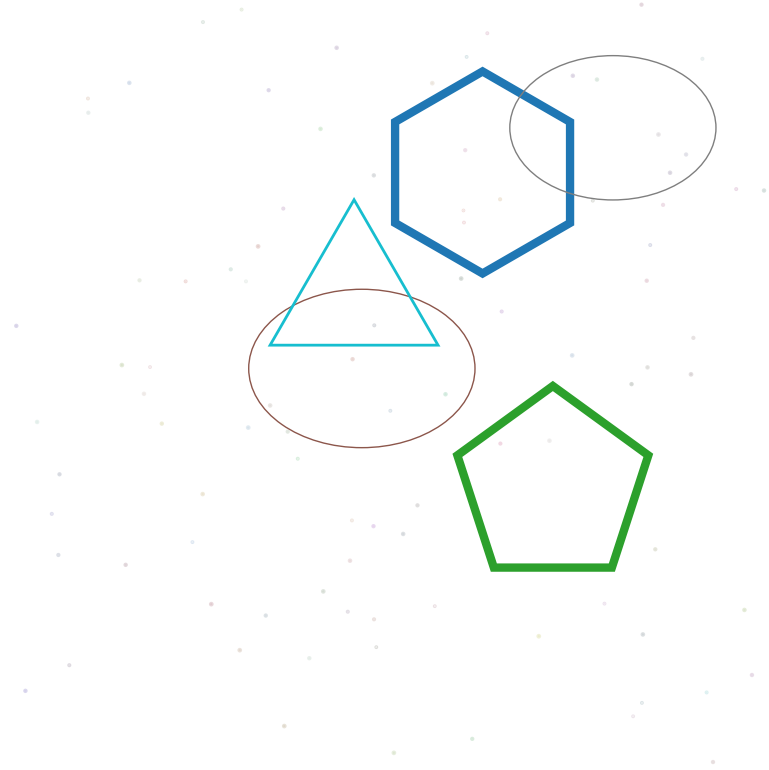[{"shape": "hexagon", "thickness": 3, "radius": 0.66, "center": [0.627, 0.776]}, {"shape": "pentagon", "thickness": 3, "radius": 0.65, "center": [0.718, 0.368]}, {"shape": "oval", "thickness": 0.5, "radius": 0.73, "center": [0.47, 0.521]}, {"shape": "oval", "thickness": 0.5, "radius": 0.67, "center": [0.796, 0.834]}, {"shape": "triangle", "thickness": 1, "radius": 0.63, "center": [0.46, 0.615]}]